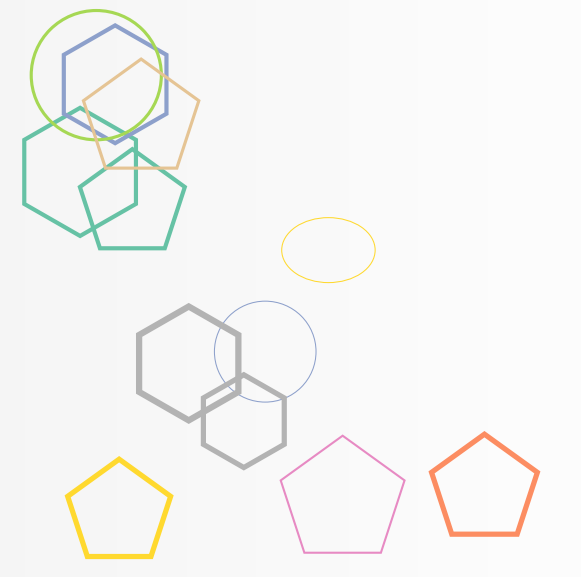[{"shape": "pentagon", "thickness": 2, "radius": 0.47, "center": [0.228, 0.646]}, {"shape": "hexagon", "thickness": 2, "radius": 0.55, "center": [0.138, 0.701]}, {"shape": "pentagon", "thickness": 2.5, "radius": 0.48, "center": [0.833, 0.152]}, {"shape": "circle", "thickness": 0.5, "radius": 0.44, "center": [0.456, 0.39]}, {"shape": "hexagon", "thickness": 2, "radius": 0.51, "center": [0.198, 0.853]}, {"shape": "pentagon", "thickness": 1, "radius": 0.56, "center": [0.589, 0.133]}, {"shape": "circle", "thickness": 1.5, "radius": 0.56, "center": [0.166, 0.869]}, {"shape": "oval", "thickness": 0.5, "radius": 0.4, "center": [0.565, 0.566]}, {"shape": "pentagon", "thickness": 2.5, "radius": 0.47, "center": [0.205, 0.111]}, {"shape": "pentagon", "thickness": 1.5, "radius": 0.52, "center": [0.243, 0.792]}, {"shape": "hexagon", "thickness": 3, "radius": 0.49, "center": [0.325, 0.37]}, {"shape": "hexagon", "thickness": 2.5, "radius": 0.4, "center": [0.419, 0.27]}]